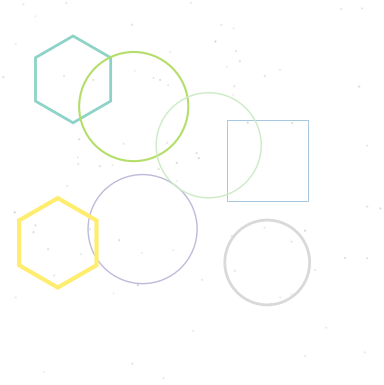[{"shape": "hexagon", "thickness": 2, "radius": 0.56, "center": [0.19, 0.794]}, {"shape": "circle", "thickness": 1, "radius": 0.71, "center": [0.37, 0.405]}, {"shape": "square", "thickness": 0.5, "radius": 0.52, "center": [0.695, 0.583]}, {"shape": "circle", "thickness": 1.5, "radius": 0.71, "center": [0.347, 0.723]}, {"shape": "circle", "thickness": 2, "radius": 0.55, "center": [0.694, 0.318]}, {"shape": "circle", "thickness": 1, "radius": 0.68, "center": [0.542, 0.623]}, {"shape": "hexagon", "thickness": 3, "radius": 0.58, "center": [0.15, 0.369]}]